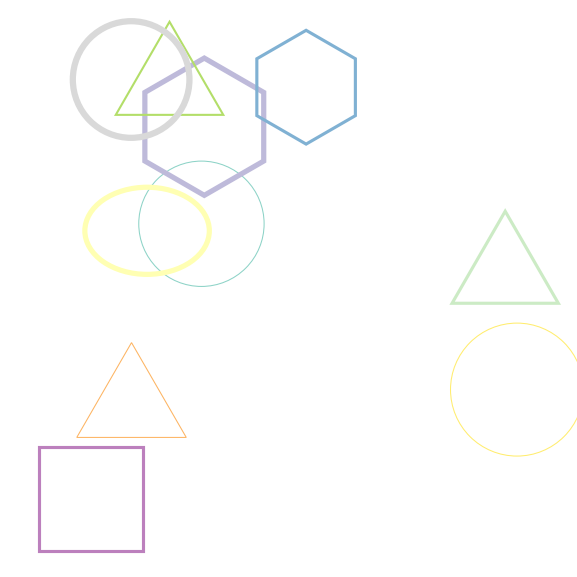[{"shape": "circle", "thickness": 0.5, "radius": 0.54, "center": [0.349, 0.612]}, {"shape": "oval", "thickness": 2.5, "radius": 0.54, "center": [0.255, 0.599]}, {"shape": "hexagon", "thickness": 2.5, "radius": 0.59, "center": [0.354, 0.78]}, {"shape": "hexagon", "thickness": 1.5, "radius": 0.49, "center": [0.53, 0.848]}, {"shape": "triangle", "thickness": 0.5, "radius": 0.55, "center": [0.228, 0.296]}, {"shape": "triangle", "thickness": 1, "radius": 0.54, "center": [0.294, 0.854]}, {"shape": "circle", "thickness": 3, "radius": 0.5, "center": [0.227, 0.861]}, {"shape": "square", "thickness": 1.5, "radius": 0.45, "center": [0.158, 0.135]}, {"shape": "triangle", "thickness": 1.5, "radius": 0.53, "center": [0.875, 0.527]}, {"shape": "circle", "thickness": 0.5, "radius": 0.58, "center": [0.895, 0.325]}]